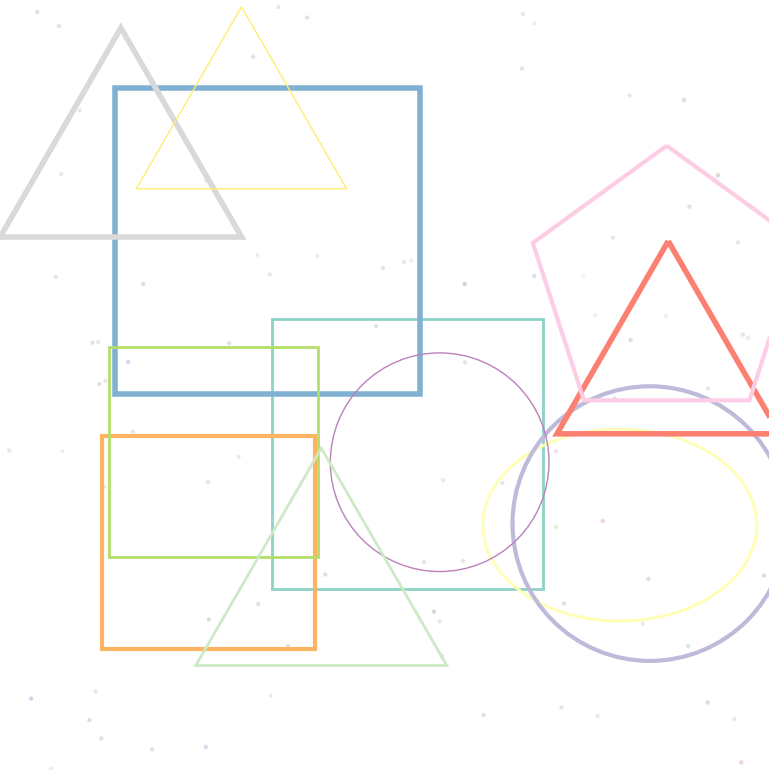[{"shape": "square", "thickness": 1, "radius": 0.88, "center": [0.529, 0.41]}, {"shape": "oval", "thickness": 1, "radius": 0.89, "center": [0.805, 0.318]}, {"shape": "circle", "thickness": 1.5, "radius": 0.89, "center": [0.844, 0.32]}, {"shape": "triangle", "thickness": 2, "radius": 0.83, "center": [0.868, 0.52]}, {"shape": "square", "thickness": 2, "radius": 0.99, "center": [0.348, 0.687]}, {"shape": "square", "thickness": 1.5, "radius": 0.69, "center": [0.271, 0.295]}, {"shape": "square", "thickness": 1, "radius": 0.68, "center": [0.277, 0.413]}, {"shape": "pentagon", "thickness": 1.5, "radius": 0.91, "center": [0.866, 0.628]}, {"shape": "triangle", "thickness": 2, "radius": 0.91, "center": [0.157, 0.783]}, {"shape": "circle", "thickness": 0.5, "radius": 0.71, "center": [0.571, 0.4]}, {"shape": "triangle", "thickness": 1, "radius": 0.94, "center": [0.417, 0.23]}, {"shape": "triangle", "thickness": 0.5, "radius": 0.79, "center": [0.314, 0.834]}]